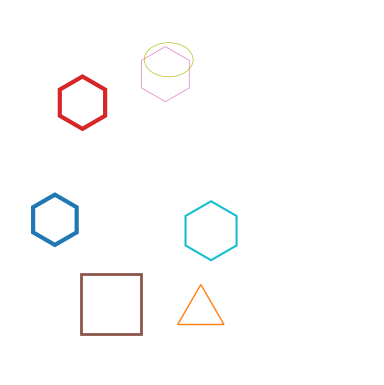[{"shape": "hexagon", "thickness": 3, "radius": 0.33, "center": [0.143, 0.429]}, {"shape": "triangle", "thickness": 1, "radius": 0.35, "center": [0.522, 0.192]}, {"shape": "hexagon", "thickness": 3, "radius": 0.34, "center": [0.214, 0.733]}, {"shape": "square", "thickness": 2, "radius": 0.39, "center": [0.288, 0.211]}, {"shape": "hexagon", "thickness": 0.5, "radius": 0.36, "center": [0.43, 0.807]}, {"shape": "oval", "thickness": 0.5, "radius": 0.32, "center": [0.438, 0.845]}, {"shape": "hexagon", "thickness": 1.5, "radius": 0.38, "center": [0.548, 0.401]}]